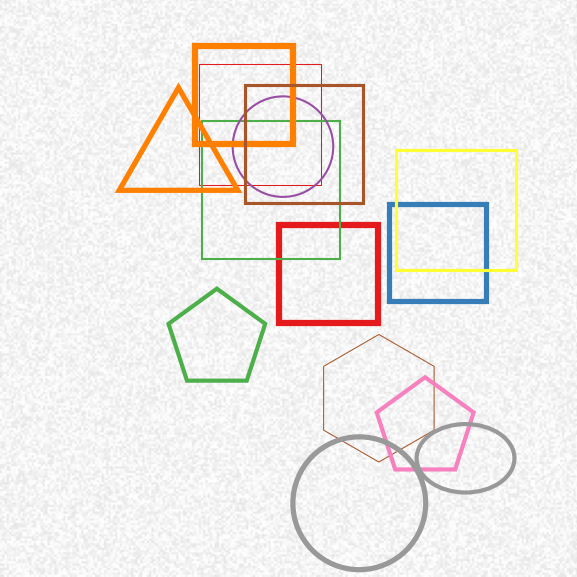[{"shape": "square", "thickness": 3, "radius": 0.43, "center": [0.569, 0.525]}, {"shape": "square", "thickness": 0.5, "radius": 0.52, "center": [0.45, 0.784]}, {"shape": "square", "thickness": 2.5, "radius": 0.42, "center": [0.758, 0.562]}, {"shape": "pentagon", "thickness": 2, "radius": 0.44, "center": [0.376, 0.411]}, {"shape": "square", "thickness": 1, "radius": 0.6, "center": [0.469, 0.671]}, {"shape": "circle", "thickness": 1, "radius": 0.44, "center": [0.49, 0.745]}, {"shape": "square", "thickness": 3, "radius": 0.43, "center": [0.423, 0.835]}, {"shape": "triangle", "thickness": 2.5, "radius": 0.59, "center": [0.309, 0.729]}, {"shape": "square", "thickness": 1.5, "radius": 0.52, "center": [0.789, 0.636]}, {"shape": "square", "thickness": 1.5, "radius": 0.51, "center": [0.526, 0.749]}, {"shape": "hexagon", "thickness": 0.5, "radius": 0.55, "center": [0.656, 0.31]}, {"shape": "pentagon", "thickness": 2, "radius": 0.44, "center": [0.736, 0.258]}, {"shape": "circle", "thickness": 2.5, "radius": 0.58, "center": [0.622, 0.128]}, {"shape": "oval", "thickness": 2, "radius": 0.42, "center": [0.806, 0.206]}]